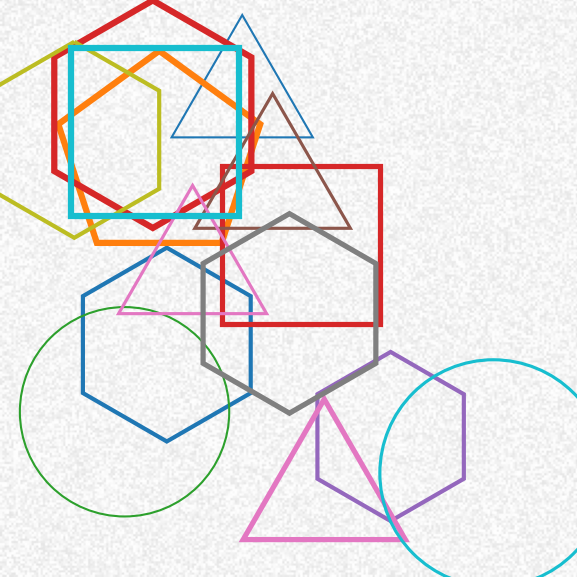[{"shape": "triangle", "thickness": 1, "radius": 0.71, "center": [0.419, 0.832]}, {"shape": "hexagon", "thickness": 2, "radius": 0.84, "center": [0.289, 0.402]}, {"shape": "pentagon", "thickness": 3, "radius": 0.92, "center": [0.276, 0.727]}, {"shape": "circle", "thickness": 1, "radius": 0.91, "center": [0.216, 0.286]}, {"shape": "hexagon", "thickness": 3, "radius": 0.99, "center": [0.265, 0.801]}, {"shape": "square", "thickness": 2.5, "radius": 0.69, "center": [0.521, 0.575]}, {"shape": "hexagon", "thickness": 2, "radius": 0.73, "center": [0.676, 0.243]}, {"shape": "triangle", "thickness": 1.5, "radius": 0.78, "center": [0.472, 0.682]}, {"shape": "triangle", "thickness": 1.5, "radius": 0.74, "center": [0.334, 0.53]}, {"shape": "triangle", "thickness": 2.5, "radius": 0.81, "center": [0.561, 0.146]}, {"shape": "hexagon", "thickness": 2.5, "radius": 0.86, "center": [0.501, 0.456]}, {"shape": "hexagon", "thickness": 2, "radius": 0.85, "center": [0.129, 0.757]}, {"shape": "circle", "thickness": 1.5, "radius": 0.98, "center": [0.854, 0.18]}, {"shape": "square", "thickness": 3, "radius": 0.73, "center": [0.268, 0.77]}]